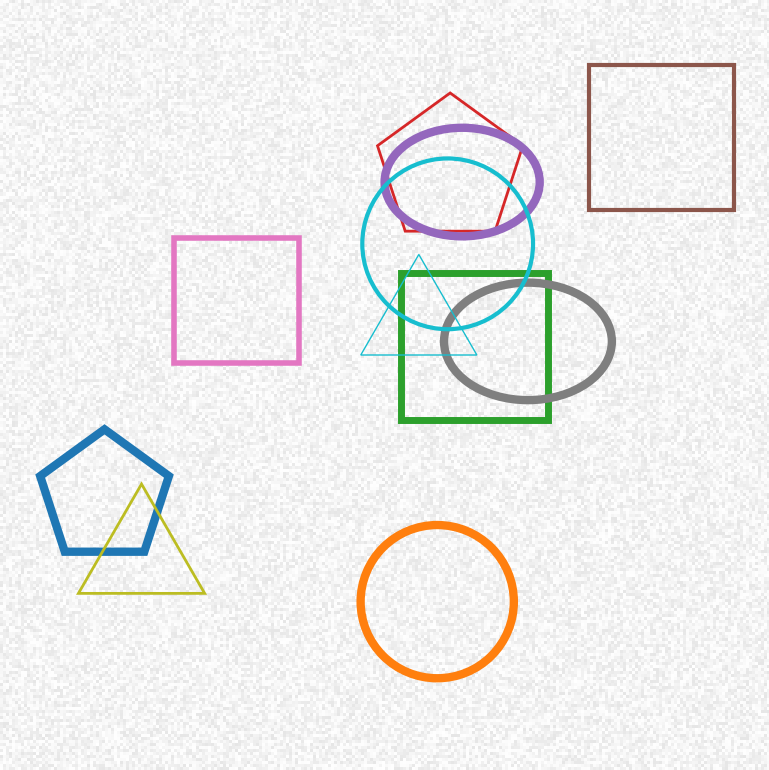[{"shape": "pentagon", "thickness": 3, "radius": 0.44, "center": [0.136, 0.355]}, {"shape": "circle", "thickness": 3, "radius": 0.5, "center": [0.568, 0.219]}, {"shape": "square", "thickness": 2.5, "radius": 0.48, "center": [0.616, 0.55]}, {"shape": "pentagon", "thickness": 1, "radius": 0.5, "center": [0.585, 0.78]}, {"shape": "oval", "thickness": 3, "radius": 0.5, "center": [0.6, 0.764]}, {"shape": "square", "thickness": 1.5, "radius": 0.47, "center": [0.859, 0.821]}, {"shape": "square", "thickness": 2, "radius": 0.41, "center": [0.308, 0.609]}, {"shape": "oval", "thickness": 3, "radius": 0.54, "center": [0.686, 0.557]}, {"shape": "triangle", "thickness": 1, "radius": 0.47, "center": [0.184, 0.277]}, {"shape": "circle", "thickness": 1.5, "radius": 0.55, "center": [0.581, 0.683]}, {"shape": "triangle", "thickness": 0.5, "radius": 0.44, "center": [0.544, 0.582]}]